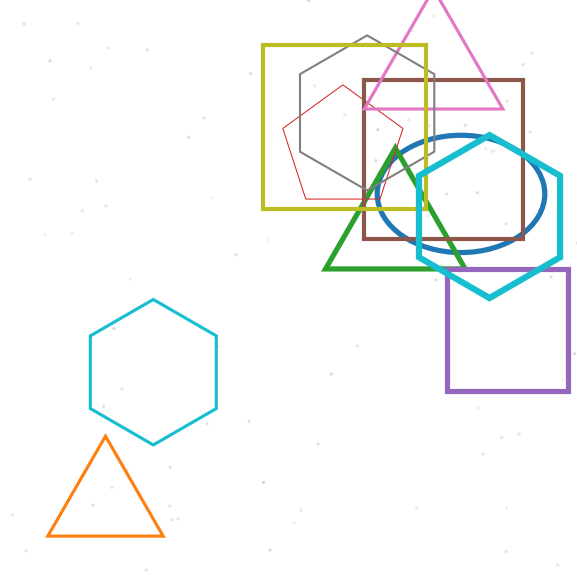[{"shape": "oval", "thickness": 2.5, "radius": 0.73, "center": [0.798, 0.663]}, {"shape": "triangle", "thickness": 1.5, "radius": 0.58, "center": [0.183, 0.128]}, {"shape": "triangle", "thickness": 2.5, "radius": 0.7, "center": [0.685, 0.603]}, {"shape": "pentagon", "thickness": 0.5, "radius": 0.55, "center": [0.594, 0.743]}, {"shape": "square", "thickness": 2.5, "radius": 0.53, "center": [0.879, 0.427]}, {"shape": "square", "thickness": 2, "radius": 0.69, "center": [0.768, 0.723]}, {"shape": "triangle", "thickness": 1.5, "radius": 0.69, "center": [0.751, 0.88]}, {"shape": "hexagon", "thickness": 1, "radius": 0.67, "center": [0.636, 0.804]}, {"shape": "square", "thickness": 2, "radius": 0.71, "center": [0.597, 0.779]}, {"shape": "hexagon", "thickness": 3, "radius": 0.71, "center": [0.848, 0.624]}, {"shape": "hexagon", "thickness": 1.5, "radius": 0.63, "center": [0.265, 0.355]}]